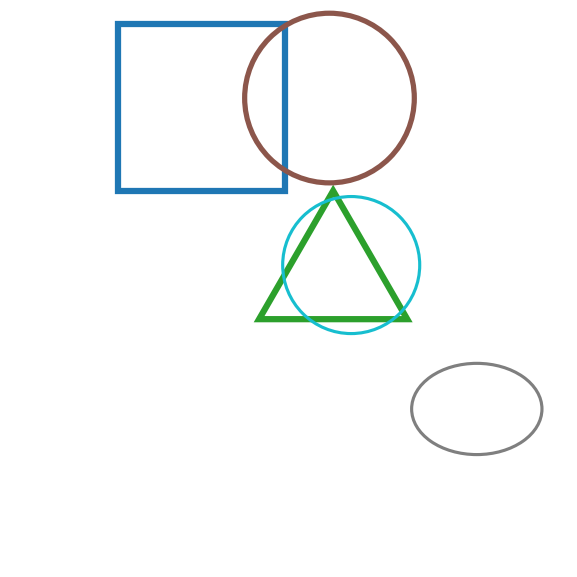[{"shape": "square", "thickness": 3, "radius": 0.73, "center": [0.349, 0.813]}, {"shape": "triangle", "thickness": 3, "radius": 0.74, "center": [0.577, 0.521]}, {"shape": "circle", "thickness": 2.5, "radius": 0.73, "center": [0.571, 0.829]}, {"shape": "oval", "thickness": 1.5, "radius": 0.56, "center": [0.826, 0.291]}, {"shape": "circle", "thickness": 1.5, "radius": 0.59, "center": [0.608, 0.54]}]